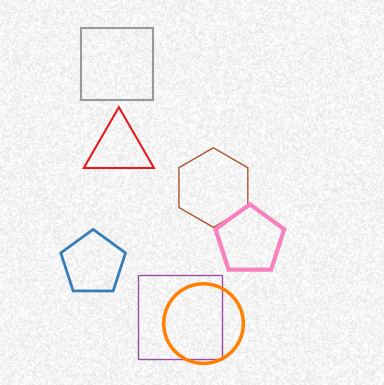[{"shape": "triangle", "thickness": 1.5, "radius": 0.53, "center": [0.309, 0.616]}, {"shape": "pentagon", "thickness": 2, "radius": 0.44, "center": [0.242, 0.316]}, {"shape": "square", "thickness": 1, "radius": 0.55, "center": [0.467, 0.176]}, {"shape": "circle", "thickness": 2.5, "radius": 0.52, "center": [0.529, 0.16]}, {"shape": "hexagon", "thickness": 1, "radius": 0.52, "center": [0.554, 0.513]}, {"shape": "pentagon", "thickness": 3, "radius": 0.47, "center": [0.649, 0.376]}, {"shape": "square", "thickness": 1.5, "radius": 0.47, "center": [0.304, 0.833]}]